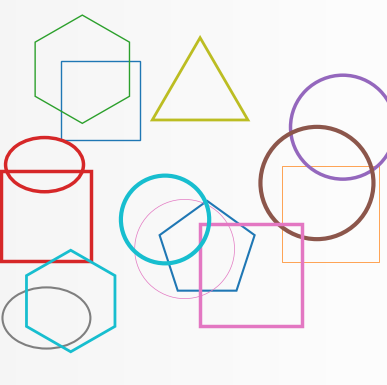[{"shape": "pentagon", "thickness": 1.5, "radius": 0.64, "center": [0.534, 0.349]}, {"shape": "square", "thickness": 1, "radius": 0.51, "center": [0.259, 0.738]}, {"shape": "square", "thickness": 0.5, "radius": 0.62, "center": [0.853, 0.444]}, {"shape": "hexagon", "thickness": 1, "radius": 0.7, "center": [0.212, 0.82]}, {"shape": "oval", "thickness": 2.5, "radius": 0.5, "center": [0.115, 0.572]}, {"shape": "square", "thickness": 2.5, "radius": 0.58, "center": [0.118, 0.439]}, {"shape": "circle", "thickness": 2.5, "radius": 0.67, "center": [0.885, 0.67]}, {"shape": "circle", "thickness": 3, "radius": 0.73, "center": [0.818, 0.525]}, {"shape": "circle", "thickness": 0.5, "radius": 0.64, "center": [0.476, 0.353]}, {"shape": "square", "thickness": 2.5, "radius": 0.66, "center": [0.648, 0.285]}, {"shape": "oval", "thickness": 1.5, "radius": 0.57, "center": [0.12, 0.174]}, {"shape": "triangle", "thickness": 2, "radius": 0.71, "center": [0.516, 0.76]}, {"shape": "hexagon", "thickness": 2, "radius": 0.66, "center": [0.183, 0.218]}, {"shape": "circle", "thickness": 3, "radius": 0.57, "center": [0.426, 0.43]}]